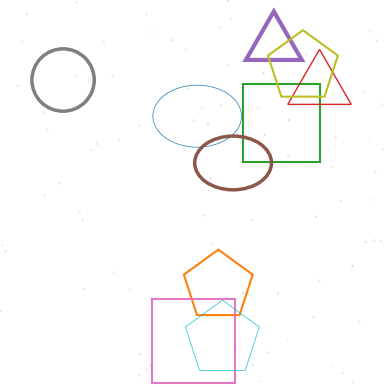[{"shape": "oval", "thickness": 0.5, "radius": 0.58, "center": [0.512, 0.698]}, {"shape": "pentagon", "thickness": 1.5, "radius": 0.47, "center": [0.567, 0.258]}, {"shape": "square", "thickness": 1.5, "radius": 0.5, "center": [0.731, 0.681]}, {"shape": "triangle", "thickness": 1, "radius": 0.48, "center": [0.83, 0.776]}, {"shape": "triangle", "thickness": 3, "radius": 0.42, "center": [0.711, 0.886]}, {"shape": "oval", "thickness": 2.5, "radius": 0.5, "center": [0.605, 0.577]}, {"shape": "square", "thickness": 1.5, "radius": 0.54, "center": [0.502, 0.114]}, {"shape": "circle", "thickness": 2.5, "radius": 0.4, "center": [0.164, 0.792]}, {"shape": "pentagon", "thickness": 1.5, "radius": 0.48, "center": [0.787, 0.826]}, {"shape": "pentagon", "thickness": 0.5, "radius": 0.5, "center": [0.578, 0.119]}]